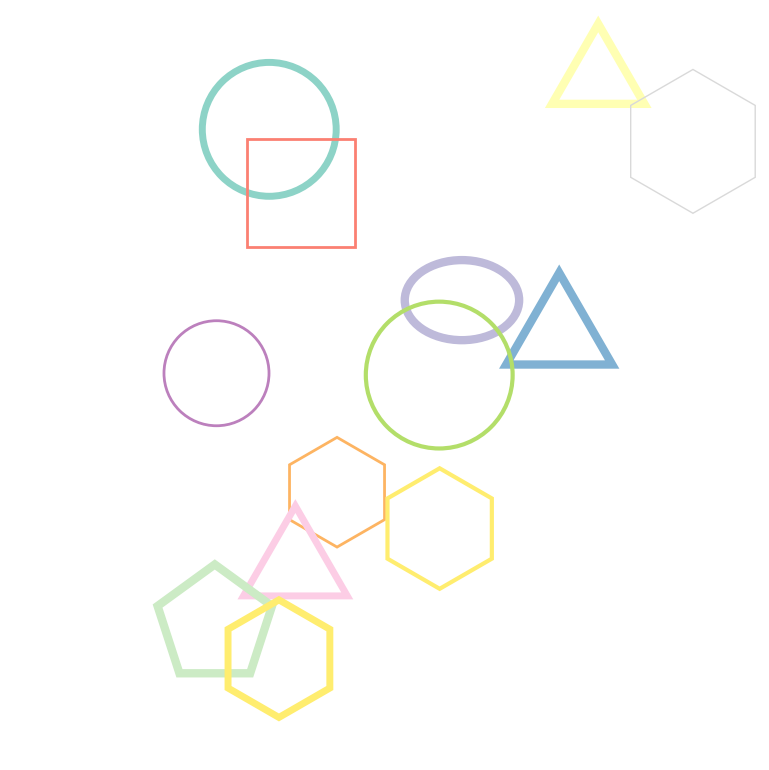[{"shape": "circle", "thickness": 2.5, "radius": 0.43, "center": [0.35, 0.832]}, {"shape": "triangle", "thickness": 3, "radius": 0.35, "center": [0.777, 0.9]}, {"shape": "oval", "thickness": 3, "radius": 0.37, "center": [0.6, 0.61]}, {"shape": "square", "thickness": 1, "radius": 0.35, "center": [0.391, 0.749]}, {"shape": "triangle", "thickness": 3, "radius": 0.4, "center": [0.726, 0.566]}, {"shape": "hexagon", "thickness": 1, "radius": 0.36, "center": [0.438, 0.361]}, {"shape": "circle", "thickness": 1.5, "radius": 0.48, "center": [0.57, 0.513]}, {"shape": "triangle", "thickness": 2.5, "radius": 0.39, "center": [0.384, 0.265]}, {"shape": "hexagon", "thickness": 0.5, "radius": 0.47, "center": [0.9, 0.816]}, {"shape": "circle", "thickness": 1, "radius": 0.34, "center": [0.281, 0.515]}, {"shape": "pentagon", "thickness": 3, "radius": 0.39, "center": [0.279, 0.189]}, {"shape": "hexagon", "thickness": 2.5, "radius": 0.38, "center": [0.362, 0.145]}, {"shape": "hexagon", "thickness": 1.5, "radius": 0.39, "center": [0.571, 0.314]}]